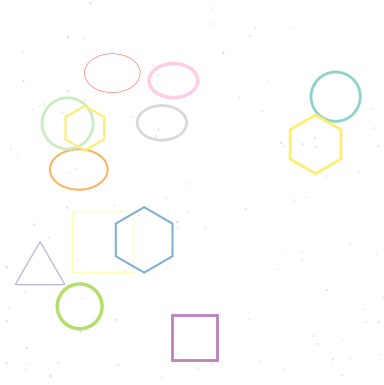[{"shape": "circle", "thickness": 2, "radius": 0.32, "center": [0.872, 0.749]}, {"shape": "square", "thickness": 1, "radius": 0.4, "center": [0.266, 0.373]}, {"shape": "triangle", "thickness": 1, "radius": 0.37, "center": [0.104, 0.298]}, {"shape": "oval", "thickness": 0.5, "radius": 0.36, "center": [0.292, 0.81]}, {"shape": "hexagon", "thickness": 1.5, "radius": 0.42, "center": [0.374, 0.377]}, {"shape": "oval", "thickness": 1.5, "radius": 0.38, "center": [0.205, 0.56]}, {"shape": "circle", "thickness": 2.5, "radius": 0.29, "center": [0.207, 0.204]}, {"shape": "oval", "thickness": 2.5, "radius": 0.32, "center": [0.45, 0.791]}, {"shape": "oval", "thickness": 2, "radius": 0.32, "center": [0.42, 0.681]}, {"shape": "square", "thickness": 2, "radius": 0.29, "center": [0.505, 0.122]}, {"shape": "circle", "thickness": 2, "radius": 0.33, "center": [0.175, 0.68]}, {"shape": "hexagon", "thickness": 1.5, "radius": 0.29, "center": [0.22, 0.667]}, {"shape": "hexagon", "thickness": 2, "radius": 0.38, "center": [0.82, 0.625]}]